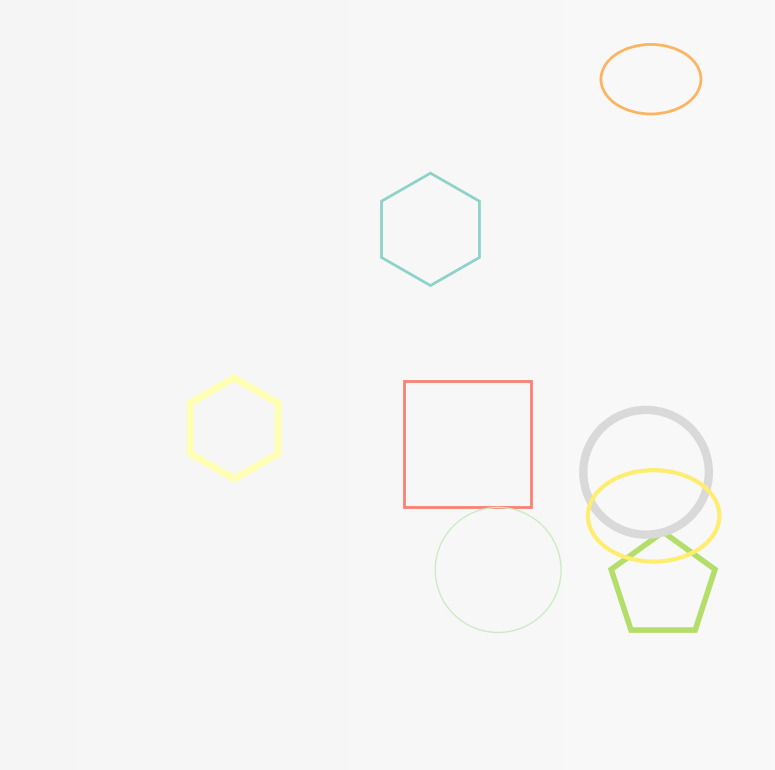[{"shape": "hexagon", "thickness": 1, "radius": 0.36, "center": [0.555, 0.702]}, {"shape": "hexagon", "thickness": 2.5, "radius": 0.33, "center": [0.302, 0.444]}, {"shape": "square", "thickness": 1, "radius": 0.41, "center": [0.603, 0.423]}, {"shape": "oval", "thickness": 1, "radius": 0.32, "center": [0.84, 0.897]}, {"shape": "pentagon", "thickness": 2, "radius": 0.35, "center": [0.856, 0.239]}, {"shape": "circle", "thickness": 3, "radius": 0.4, "center": [0.834, 0.387]}, {"shape": "circle", "thickness": 0.5, "radius": 0.41, "center": [0.643, 0.26]}, {"shape": "oval", "thickness": 1.5, "radius": 0.42, "center": [0.843, 0.33]}]